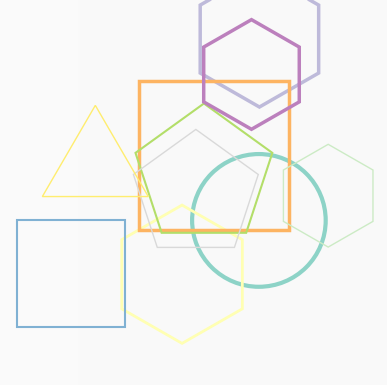[{"shape": "circle", "thickness": 3, "radius": 0.86, "center": [0.668, 0.427]}, {"shape": "hexagon", "thickness": 2, "radius": 0.9, "center": [0.47, 0.288]}, {"shape": "hexagon", "thickness": 2.5, "radius": 0.88, "center": [0.669, 0.899]}, {"shape": "square", "thickness": 1.5, "radius": 0.69, "center": [0.183, 0.289]}, {"shape": "square", "thickness": 2.5, "radius": 0.97, "center": [0.552, 0.595]}, {"shape": "pentagon", "thickness": 1.5, "radius": 0.93, "center": [0.526, 0.546]}, {"shape": "pentagon", "thickness": 1, "radius": 0.85, "center": [0.505, 0.494]}, {"shape": "hexagon", "thickness": 2.5, "radius": 0.71, "center": [0.649, 0.807]}, {"shape": "hexagon", "thickness": 1, "radius": 0.67, "center": [0.847, 0.492]}, {"shape": "triangle", "thickness": 1, "radius": 0.79, "center": [0.246, 0.568]}]